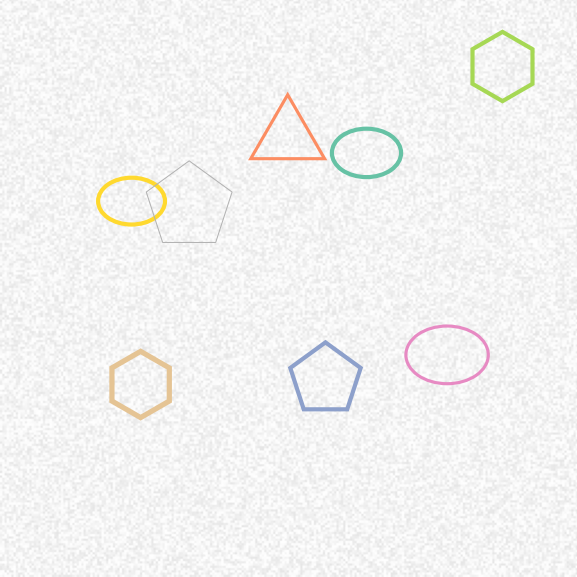[{"shape": "oval", "thickness": 2, "radius": 0.3, "center": [0.635, 0.734]}, {"shape": "triangle", "thickness": 1.5, "radius": 0.37, "center": [0.498, 0.761]}, {"shape": "pentagon", "thickness": 2, "radius": 0.32, "center": [0.564, 0.342]}, {"shape": "oval", "thickness": 1.5, "radius": 0.36, "center": [0.774, 0.385]}, {"shape": "hexagon", "thickness": 2, "radius": 0.3, "center": [0.87, 0.884]}, {"shape": "oval", "thickness": 2, "radius": 0.29, "center": [0.228, 0.651]}, {"shape": "hexagon", "thickness": 2.5, "radius": 0.29, "center": [0.243, 0.333]}, {"shape": "pentagon", "thickness": 0.5, "radius": 0.39, "center": [0.328, 0.642]}]